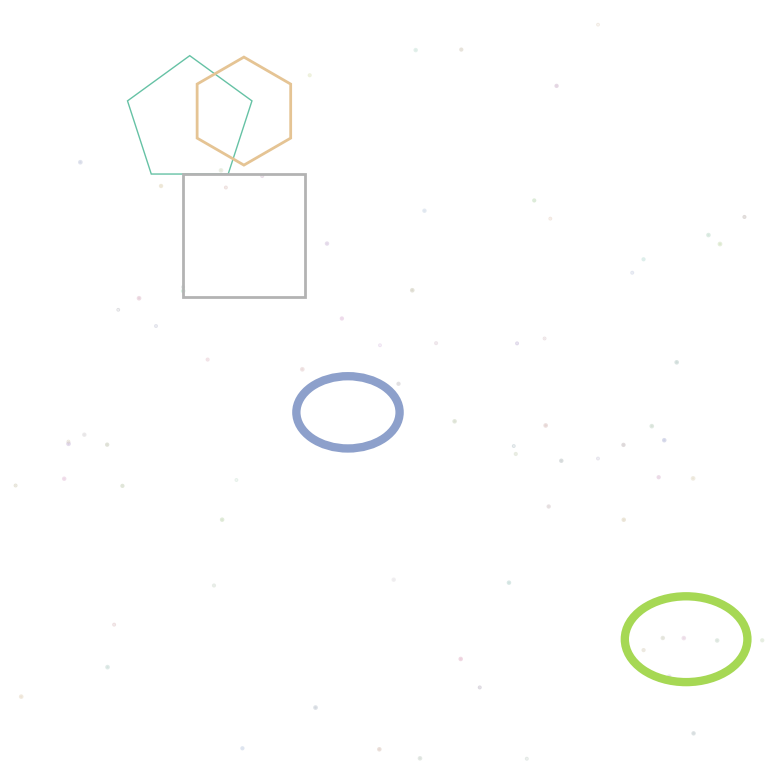[{"shape": "pentagon", "thickness": 0.5, "radius": 0.42, "center": [0.246, 0.843]}, {"shape": "oval", "thickness": 3, "radius": 0.34, "center": [0.452, 0.464]}, {"shape": "oval", "thickness": 3, "radius": 0.4, "center": [0.891, 0.17]}, {"shape": "hexagon", "thickness": 1, "radius": 0.35, "center": [0.317, 0.856]}, {"shape": "square", "thickness": 1, "radius": 0.4, "center": [0.317, 0.694]}]